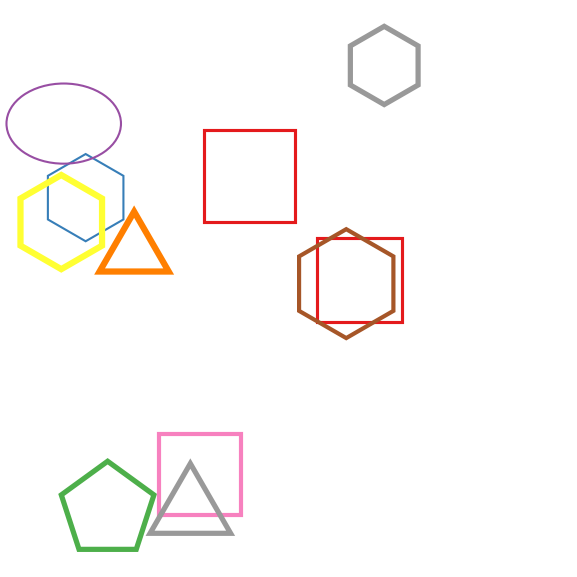[{"shape": "square", "thickness": 1.5, "radius": 0.37, "center": [0.622, 0.514]}, {"shape": "square", "thickness": 1.5, "radius": 0.4, "center": [0.432, 0.695]}, {"shape": "hexagon", "thickness": 1, "radius": 0.38, "center": [0.148, 0.657]}, {"shape": "pentagon", "thickness": 2.5, "radius": 0.42, "center": [0.186, 0.116]}, {"shape": "oval", "thickness": 1, "radius": 0.5, "center": [0.11, 0.785]}, {"shape": "triangle", "thickness": 3, "radius": 0.35, "center": [0.232, 0.564]}, {"shape": "hexagon", "thickness": 3, "radius": 0.41, "center": [0.106, 0.615]}, {"shape": "hexagon", "thickness": 2, "radius": 0.47, "center": [0.6, 0.508]}, {"shape": "square", "thickness": 2, "radius": 0.35, "center": [0.347, 0.178]}, {"shape": "triangle", "thickness": 2.5, "radius": 0.4, "center": [0.33, 0.116]}, {"shape": "hexagon", "thickness": 2.5, "radius": 0.34, "center": [0.665, 0.886]}]